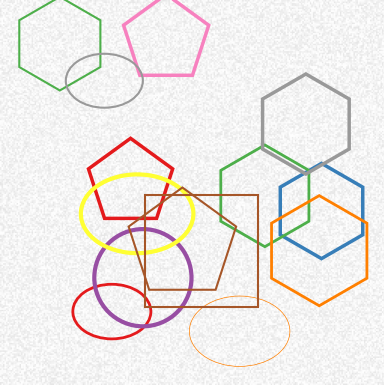[{"shape": "pentagon", "thickness": 2.5, "radius": 0.57, "center": [0.339, 0.526]}, {"shape": "oval", "thickness": 2, "radius": 0.51, "center": [0.291, 0.191]}, {"shape": "hexagon", "thickness": 2.5, "radius": 0.62, "center": [0.835, 0.452]}, {"shape": "hexagon", "thickness": 1.5, "radius": 0.61, "center": [0.155, 0.887]}, {"shape": "hexagon", "thickness": 2, "radius": 0.66, "center": [0.688, 0.491]}, {"shape": "circle", "thickness": 3, "radius": 0.63, "center": [0.371, 0.279]}, {"shape": "oval", "thickness": 0.5, "radius": 0.65, "center": [0.622, 0.14]}, {"shape": "hexagon", "thickness": 2, "radius": 0.72, "center": [0.829, 0.349]}, {"shape": "oval", "thickness": 3, "radius": 0.73, "center": [0.356, 0.445]}, {"shape": "square", "thickness": 1.5, "radius": 0.73, "center": [0.524, 0.349]}, {"shape": "pentagon", "thickness": 1.5, "radius": 0.73, "center": [0.474, 0.366]}, {"shape": "pentagon", "thickness": 2.5, "radius": 0.58, "center": [0.432, 0.899]}, {"shape": "oval", "thickness": 1.5, "radius": 0.5, "center": [0.271, 0.79]}, {"shape": "hexagon", "thickness": 2.5, "radius": 0.65, "center": [0.794, 0.678]}]